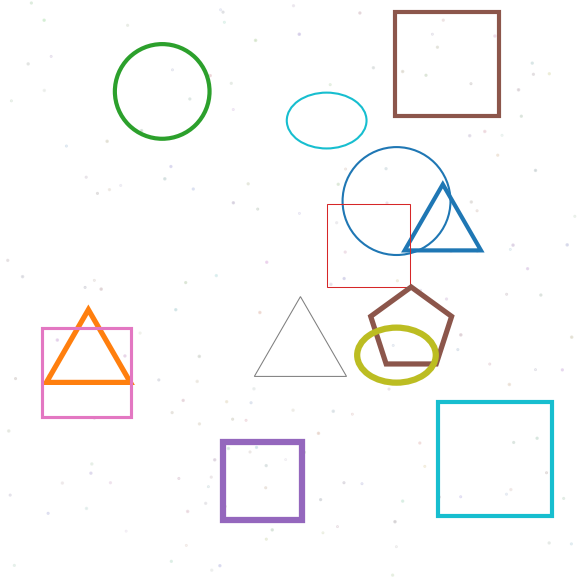[{"shape": "circle", "thickness": 1, "radius": 0.47, "center": [0.687, 0.651]}, {"shape": "triangle", "thickness": 2, "radius": 0.38, "center": [0.767, 0.604]}, {"shape": "triangle", "thickness": 2.5, "radius": 0.42, "center": [0.153, 0.379]}, {"shape": "circle", "thickness": 2, "radius": 0.41, "center": [0.281, 0.841]}, {"shape": "square", "thickness": 0.5, "radius": 0.36, "center": [0.638, 0.574]}, {"shape": "square", "thickness": 3, "radius": 0.34, "center": [0.455, 0.166]}, {"shape": "square", "thickness": 2, "radius": 0.45, "center": [0.774, 0.889]}, {"shape": "pentagon", "thickness": 2.5, "radius": 0.37, "center": [0.712, 0.428]}, {"shape": "square", "thickness": 1.5, "radius": 0.39, "center": [0.15, 0.354]}, {"shape": "triangle", "thickness": 0.5, "radius": 0.46, "center": [0.52, 0.393]}, {"shape": "oval", "thickness": 3, "radius": 0.34, "center": [0.687, 0.384]}, {"shape": "oval", "thickness": 1, "radius": 0.35, "center": [0.566, 0.79]}, {"shape": "square", "thickness": 2, "radius": 0.5, "center": [0.858, 0.204]}]